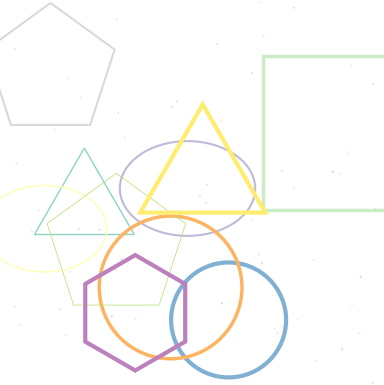[{"shape": "triangle", "thickness": 1, "radius": 0.75, "center": [0.219, 0.466]}, {"shape": "oval", "thickness": 1, "radius": 0.8, "center": [0.117, 0.406]}, {"shape": "oval", "thickness": 1.5, "radius": 0.88, "center": [0.487, 0.51]}, {"shape": "circle", "thickness": 3, "radius": 0.75, "center": [0.594, 0.169]}, {"shape": "circle", "thickness": 2.5, "radius": 0.93, "center": [0.443, 0.253]}, {"shape": "pentagon", "thickness": 0.5, "radius": 0.95, "center": [0.302, 0.361]}, {"shape": "pentagon", "thickness": 1.5, "radius": 0.88, "center": [0.131, 0.817]}, {"shape": "hexagon", "thickness": 3, "radius": 0.75, "center": [0.351, 0.188]}, {"shape": "square", "thickness": 2.5, "radius": 1.0, "center": [0.883, 0.654]}, {"shape": "triangle", "thickness": 3, "radius": 0.94, "center": [0.527, 0.541]}]